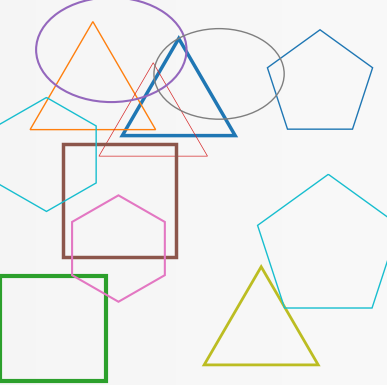[{"shape": "pentagon", "thickness": 1, "radius": 0.71, "center": [0.826, 0.78]}, {"shape": "triangle", "thickness": 2.5, "radius": 0.84, "center": [0.461, 0.732]}, {"shape": "triangle", "thickness": 1, "radius": 0.94, "center": [0.24, 0.757]}, {"shape": "square", "thickness": 3, "radius": 0.68, "center": [0.137, 0.146]}, {"shape": "triangle", "thickness": 0.5, "radius": 0.81, "center": [0.395, 0.675]}, {"shape": "oval", "thickness": 1.5, "radius": 0.97, "center": [0.287, 0.871]}, {"shape": "square", "thickness": 2.5, "radius": 0.73, "center": [0.309, 0.479]}, {"shape": "hexagon", "thickness": 1.5, "radius": 0.69, "center": [0.306, 0.354]}, {"shape": "oval", "thickness": 1, "radius": 0.84, "center": [0.565, 0.808]}, {"shape": "triangle", "thickness": 2, "radius": 0.85, "center": [0.674, 0.137]}, {"shape": "hexagon", "thickness": 1, "radius": 0.74, "center": [0.12, 0.599]}, {"shape": "pentagon", "thickness": 1, "radius": 0.96, "center": [0.847, 0.355]}]